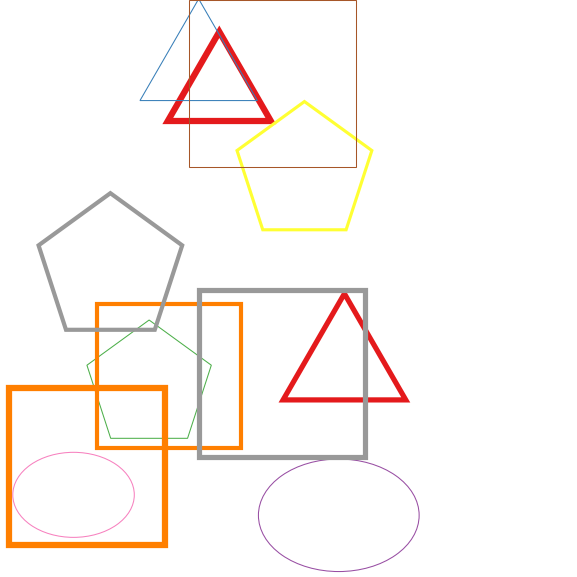[{"shape": "triangle", "thickness": 3, "radius": 0.52, "center": [0.38, 0.841]}, {"shape": "triangle", "thickness": 2.5, "radius": 0.61, "center": [0.596, 0.368]}, {"shape": "triangle", "thickness": 0.5, "radius": 0.59, "center": [0.344, 0.884]}, {"shape": "pentagon", "thickness": 0.5, "radius": 0.57, "center": [0.258, 0.332]}, {"shape": "oval", "thickness": 0.5, "radius": 0.7, "center": [0.587, 0.107]}, {"shape": "square", "thickness": 3, "radius": 0.68, "center": [0.15, 0.191]}, {"shape": "square", "thickness": 2, "radius": 0.62, "center": [0.293, 0.347]}, {"shape": "pentagon", "thickness": 1.5, "radius": 0.61, "center": [0.527, 0.701]}, {"shape": "square", "thickness": 0.5, "radius": 0.72, "center": [0.472, 0.854]}, {"shape": "oval", "thickness": 0.5, "radius": 0.53, "center": [0.127, 0.142]}, {"shape": "square", "thickness": 2.5, "radius": 0.72, "center": [0.489, 0.352]}, {"shape": "pentagon", "thickness": 2, "radius": 0.65, "center": [0.191, 0.534]}]